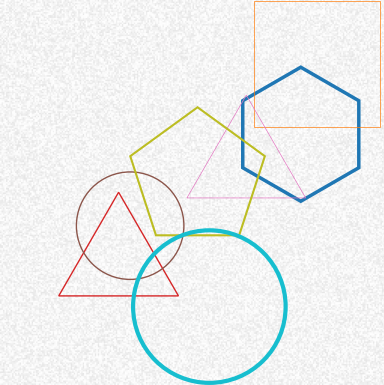[{"shape": "hexagon", "thickness": 2.5, "radius": 0.87, "center": [0.781, 0.651]}, {"shape": "square", "thickness": 0.5, "radius": 0.82, "center": [0.822, 0.833]}, {"shape": "triangle", "thickness": 1, "radius": 0.9, "center": [0.308, 0.321]}, {"shape": "circle", "thickness": 1, "radius": 0.7, "center": [0.338, 0.414]}, {"shape": "triangle", "thickness": 0.5, "radius": 0.89, "center": [0.64, 0.575]}, {"shape": "pentagon", "thickness": 1.5, "radius": 0.92, "center": [0.513, 0.538]}, {"shape": "circle", "thickness": 3, "radius": 0.99, "center": [0.544, 0.204]}]